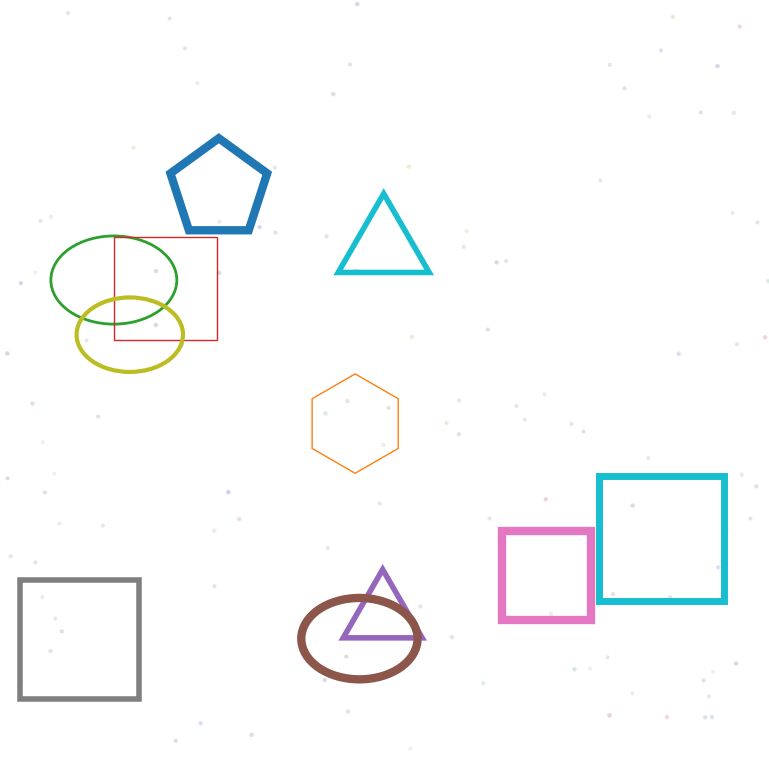[{"shape": "pentagon", "thickness": 3, "radius": 0.33, "center": [0.284, 0.754]}, {"shape": "hexagon", "thickness": 0.5, "radius": 0.32, "center": [0.461, 0.45]}, {"shape": "oval", "thickness": 1, "radius": 0.41, "center": [0.148, 0.636]}, {"shape": "square", "thickness": 0.5, "radius": 0.33, "center": [0.215, 0.625]}, {"shape": "triangle", "thickness": 2, "radius": 0.3, "center": [0.497, 0.201]}, {"shape": "oval", "thickness": 3, "radius": 0.38, "center": [0.467, 0.171]}, {"shape": "square", "thickness": 3, "radius": 0.29, "center": [0.71, 0.253]}, {"shape": "square", "thickness": 2, "radius": 0.39, "center": [0.103, 0.17]}, {"shape": "oval", "thickness": 1.5, "radius": 0.35, "center": [0.169, 0.565]}, {"shape": "triangle", "thickness": 2, "radius": 0.34, "center": [0.498, 0.68]}, {"shape": "square", "thickness": 2.5, "radius": 0.41, "center": [0.859, 0.3]}]